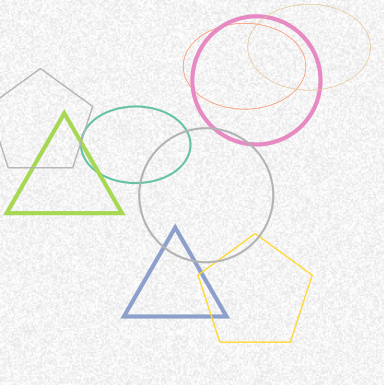[{"shape": "oval", "thickness": 1.5, "radius": 0.71, "center": [0.353, 0.624]}, {"shape": "oval", "thickness": 0.5, "radius": 0.8, "center": [0.635, 0.828]}, {"shape": "triangle", "thickness": 3, "radius": 0.77, "center": [0.455, 0.255]}, {"shape": "circle", "thickness": 3, "radius": 0.83, "center": [0.666, 0.791]}, {"shape": "triangle", "thickness": 3, "radius": 0.87, "center": [0.167, 0.533]}, {"shape": "pentagon", "thickness": 1, "radius": 0.78, "center": [0.663, 0.237]}, {"shape": "oval", "thickness": 0.5, "radius": 0.8, "center": [0.803, 0.877]}, {"shape": "pentagon", "thickness": 1, "radius": 0.71, "center": [0.105, 0.68]}, {"shape": "circle", "thickness": 1.5, "radius": 0.87, "center": [0.536, 0.493]}]